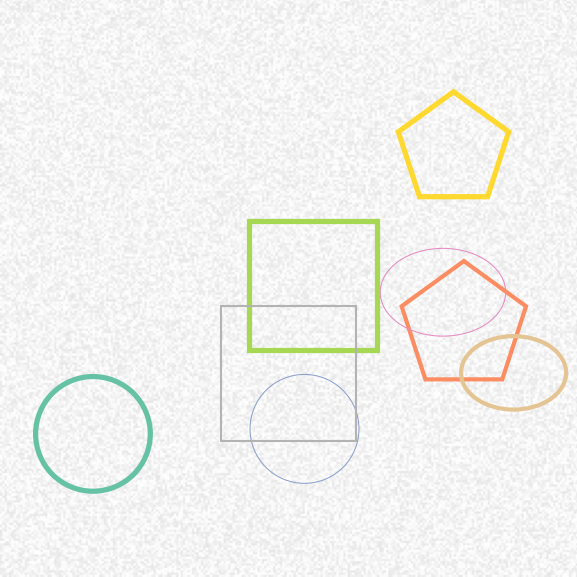[{"shape": "circle", "thickness": 2.5, "radius": 0.5, "center": [0.161, 0.248]}, {"shape": "pentagon", "thickness": 2, "radius": 0.57, "center": [0.803, 0.434]}, {"shape": "circle", "thickness": 0.5, "radius": 0.47, "center": [0.527, 0.256]}, {"shape": "oval", "thickness": 0.5, "radius": 0.54, "center": [0.767, 0.493]}, {"shape": "square", "thickness": 2.5, "radius": 0.55, "center": [0.542, 0.505]}, {"shape": "pentagon", "thickness": 2.5, "radius": 0.5, "center": [0.785, 0.74]}, {"shape": "oval", "thickness": 2, "radius": 0.45, "center": [0.889, 0.354]}, {"shape": "square", "thickness": 1, "radius": 0.58, "center": [0.5, 0.352]}]